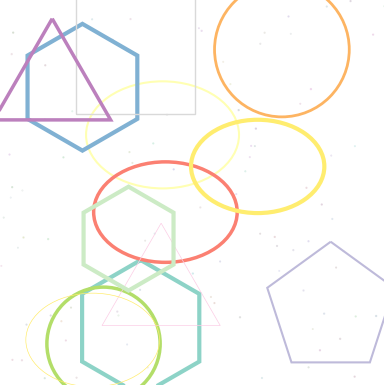[{"shape": "hexagon", "thickness": 3, "radius": 0.88, "center": [0.365, 0.149]}, {"shape": "oval", "thickness": 1.5, "radius": 0.99, "center": [0.422, 0.65]}, {"shape": "pentagon", "thickness": 1.5, "radius": 0.87, "center": [0.859, 0.199]}, {"shape": "oval", "thickness": 2.5, "radius": 0.93, "center": [0.43, 0.449]}, {"shape": "hexagon", "thickness": 3, "radius": 0.82, "center": [0.214, 0.773]}, {"shape": "circle", "thickness": 2, "radius": 0.87, "center": [0.732, 0.871]}, {"shape": "circle", "thickness": 2.5, "radius": 0.74, "center": [0.269, 0.107]}, {"shape": "triangle", "thickness": 0.5, "radius": 0.89, "center": [0.419, 0.243]}, {"shape": "square", "thickness": 1, "radius": 0.77, "center": [0.352, 0.858]}, {"shape": "triangle", "thickness": 2.5, "radius": 0.88, "center": [0.136, 0.776]}, {"shape": "hexagon", "thickness": 3, "radius": 0.67, "center": [0.334, 0.38]}, {"shape": "oval", "thickness": 3, "radius": 0.87, "center": [0.669, 0.568]}, {"shape": "oval", "thickness": 0.5, "radius": 0.87, "center": [0.241, 0.117]}]